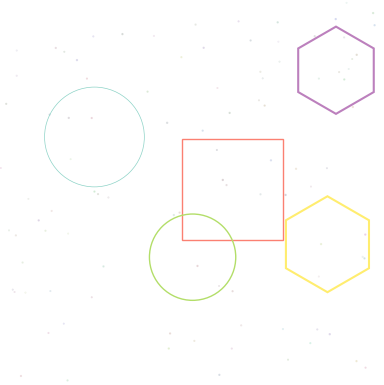[{"shape": "circle", "thickness": 0.5, "radius": 0.65, "center": [0.245, 0.644]}, {"shape": "square", "thickness": 1, "radius": 0.65, "center": [0.604, 0.507]}, {"shape": "circle", "thickness": 1, "radius": 0.56, "center": [0.5, 0.332]}, {"shape": "hexagon", "thickness": 1.5, "radius": 0.57, "center": [0.873, 0.818]}, {"shape": "hexagon", "thickness": 1.5, "radius": 0.62, "center": [0.851, 0.366]}]